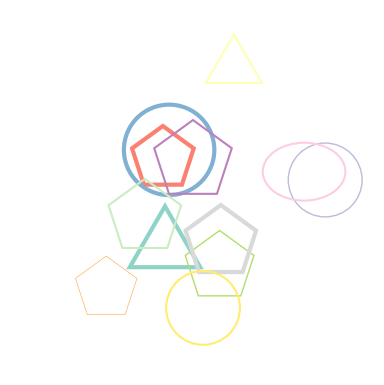[{"shape": "triangle", "thickness": 3, "radius": 0.53, "center": [0.429, 0.359]}, {"shape": "triangle", "thickness": 1.5, "radius": 0.42, "center": [0.608, 0.827]}, {"shape": "circle", "thickness": 1, "radius": 0.48, "center": [0.845, 0.533]}, {"shape": "pentagon", "thickness": 3, "radius": 0.42, "center": [0.423, 0.588]}, {"shape": "circle", "thickness": 3, "radius": 0.59, "center": [0.439, 0.611]}, {"shape": "pentagon", "thickness": 0.5, "radius": 0.42, "center": [0.276, 0.251]}, {"shape": "pentagon", "thickness": 1, "radius": 0.47, "center": [0.57, 0.307]}, {"shape": "oval", "thickness": 1.5, "radius": 0.54, "center": [0.79, 0.554]}, {"shape": "pentagon", "thickness": 3, "radius": 0.48, "center": [0.574, 0.371]}, {"shape": "pentagon", "thickness": 1.5, "radius": 0.53, "center": [0.501, 0.582]}, {"shape": "pentagon", "thickness": 1.5, "radius": 0.5, "center": [0.376, 0.436]}, {"shape": "circle", "thickness": 1.5, "radius": 0.48, "center": [0.527, 0.2]}]